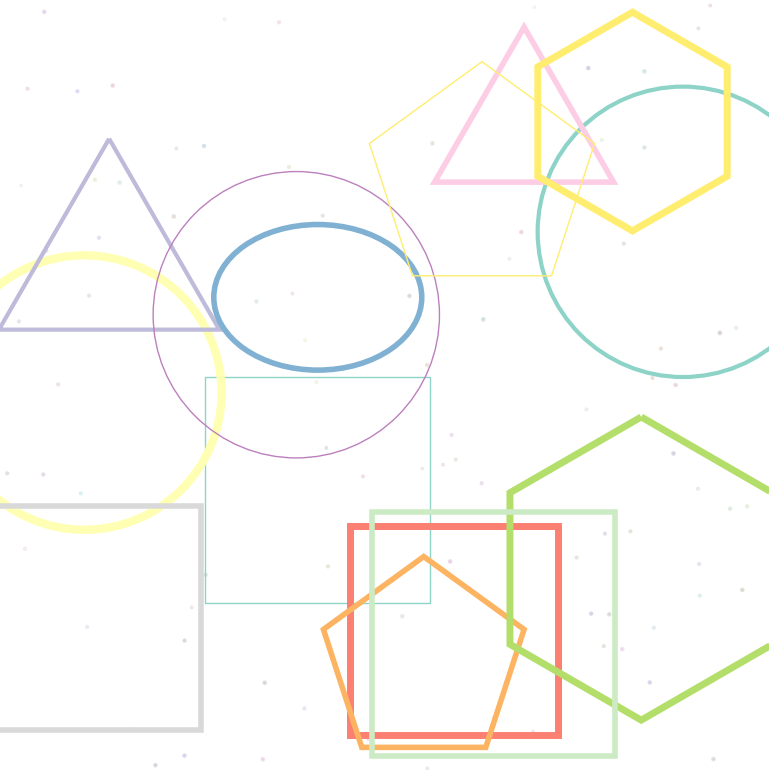[{"shape": "circle", "thickness": 1.5, "radius": 0.94, "center": [0.887, 0.699]}, {"shape": "square", "thickness": 0.5, "radius": 0.73, "center": [0.412, 0.364]}, {"shape": "circle", "thickness": 3, "radius": 0.89, "center": [0.11, 0.49]}, {"shape": "triangle", "thickness": 1.5, "radius": 0.83, "center": [0.142, 0.655]}, {"shape": "square", "thickness": 2.5, "radius": 0.68, "center": [0.59, 0.181]}, {"shape": "oval", "thickness": 2, "radius": 0.68, "center": [0.413, 0.614]}, {"shape": "pentagon", "thickness": 2, "radius": 0.68, "center": [0.55, 0.14]}, {"shape": "hexagon", "thickness": 2.5, "radius": 0.98, "center": [0.833, 0.262]}, {"shape": "triangle", "thickness": 2, "radius": 0.67, "center": [0.681, 0.831]}, {"shape": "square", "thickness": 2, "radius": 0.72, "center": [0.117, 0.197]}, {"shape": "circle", "thickness": 0.5, "radius": 0.93, "center": [0.385, 0.591]}, {"shape": "square", "thickness": 2, "radius": 0.79, "center": [0.641, 0.176]}, {"shape": "hexagon", "thickness": 2.5, "radius": 0.71, "center": [0.821, 0.842]}, {"shape": "pentagon", "thickness": 0.5, "radius": 0.77, "center": [0.626, 0.766]}]